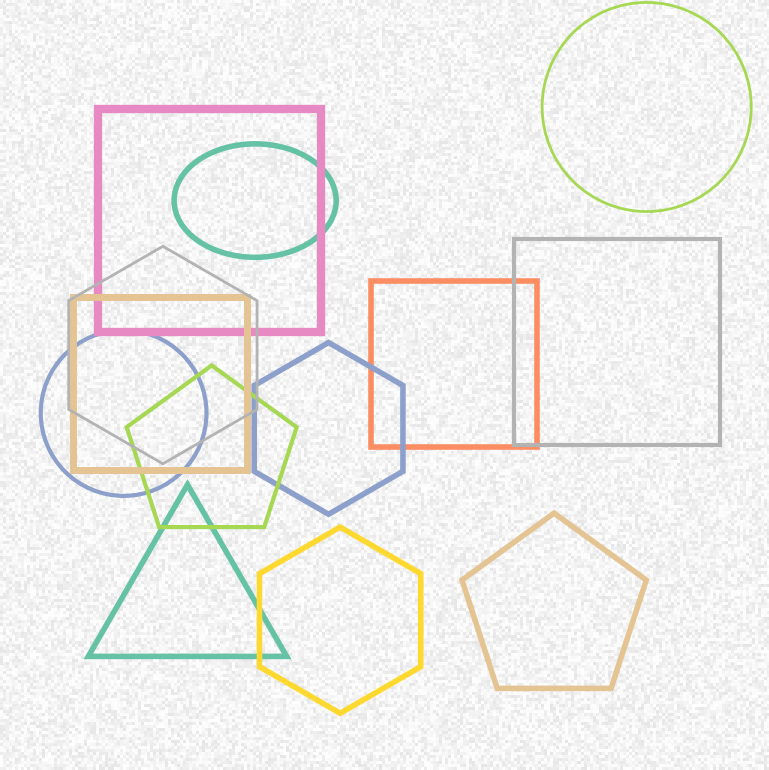[{"shape": "triangle", "thickness": 2, "radius": 0.74, "center": [0.243, 0.222]}, {"shape": "oval", "thickness": 2, "radius": 0.53, "center": [0.331, 0.739]}, {"shape": "square", "thickness": 2, "radius": 0.54, "center": [0.59, 0.527]}, {"shape": "circle", "thickness": 1.5, "radius": 0.54, "center": [0.161, 0.464]}, {"shape": "hexagon", "thickness": 2, "radius": 0.56, "center": [0.427, 0.444]}, {"shape": "square", "thickness": 3, "radius": 0.72, "center": [0.272, 0.714]}, {"shape": "pentagon", "thickness": 1.5, "radius": 0.58, "center": [0.275, 0.409]}, {"shape": "circle", "thickness": 1, "radius": 0.68, "center": [0.84, 0.861]}, {"shape": "hexagon", "thickness": 2, "radius": 0.6, "center": [0.442, 0.195]}, {"shape": "square", "thickness": 2.5, "radius": 0.56, "center": [0.208, 0.502]}, {"shape": "pentagon", "thickness": 2, "radius": 0.63, "center": [0.72, 0.208]}, {"shape": "hexagon", "thickness": 1, "radius": 0.71, "center": [0.212, 0.539]}, {"shape": "square", "thickness": 1.5, "radius": 0.67, "center": [0.801, 0.556]}]